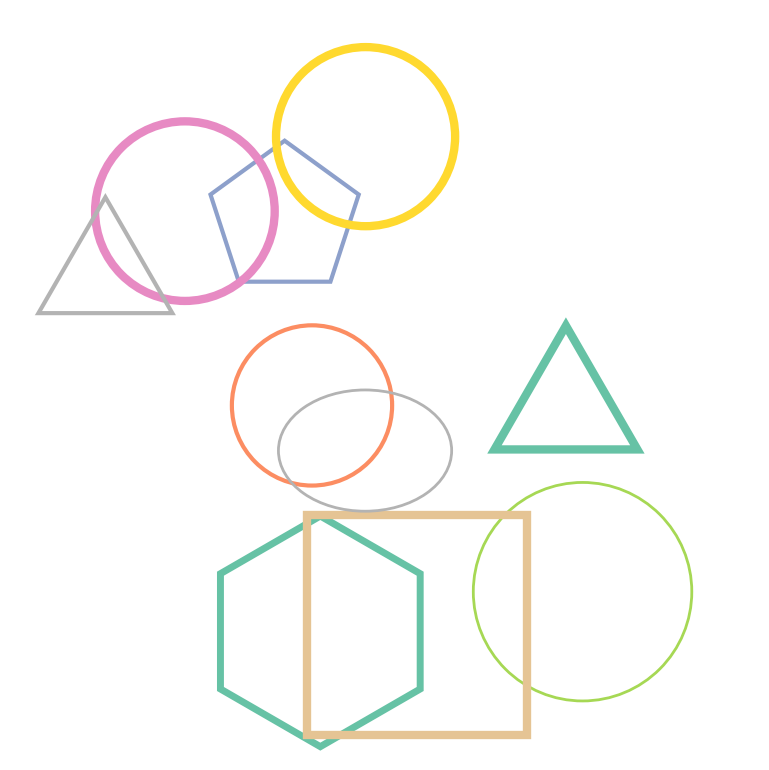[{"shape": "hexagon", "thickness": 2.5, "radius": 0.75, "center": [0.416, 0.18]}, {"shape": "triangle", "thickness": 3, "radius": 0.54, "center": [0.735, 0.47]}, {"shape": "circle", "thickness": 1.5, "radius": 0.52, "center": [0.405, 0.473]}, {"shape": "pentagon", "thickness": 1.5, "radius": 0.51, "center": [0.37, 0.716]}, {"shape": "circle", "thickness": 3, "radius": 0.58, "center": [0.24, 0.726]}, {"shape": "circle", "thickness": 1, "radius": 0.71, "center": [0.757, 0.232]}, {"shape": "circle", "thickness": 3, "radius": 0.58, "center": [0.475, 0.823]}, {"shape": "square", "thickness": 3, "radius": 0.71, "center": [0.542, 0.189]}, {"shape": "oval", "thickness": 1, "radius": 0.56, "center": [0.474, 0.415]}, {"shape": "triangle", "thickness": 1.5, "radius": 0.5, "center": [0.137, 0.644]}]